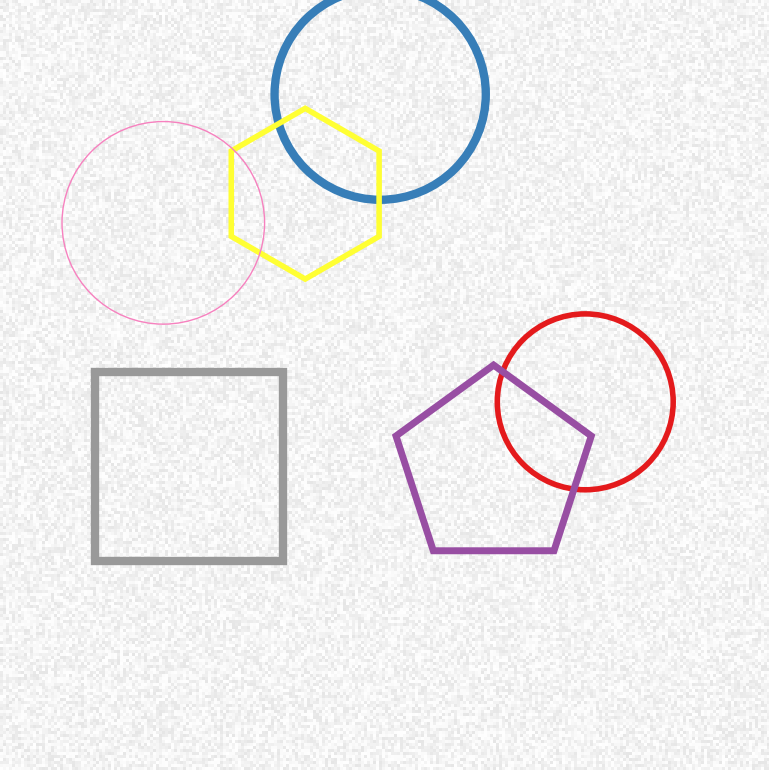[{"shape": "circle", "thickness": 2, "radius": 0.57, "center": [0.76, 0.478]}, {"shape": "circle", "thickness": 3, "radius": 0.69, "center": [0.494, 0.878]}, {"shape": "pentagon", "thickness": 2.5, "radius": 0.67, "center": [0.641, 0.393]}, {"shape": "hexagon", "thickness": 2, "radius": 0.55, "center": [0.396, 0.748]}, {"shape": "circle", "thickness": 0.5, "radius": 0.66, "center": [0.212, 0.711]}, {"shape": "square", "thickness": 3, "radius": 0.61, "center": [0.246, 0.394]}]